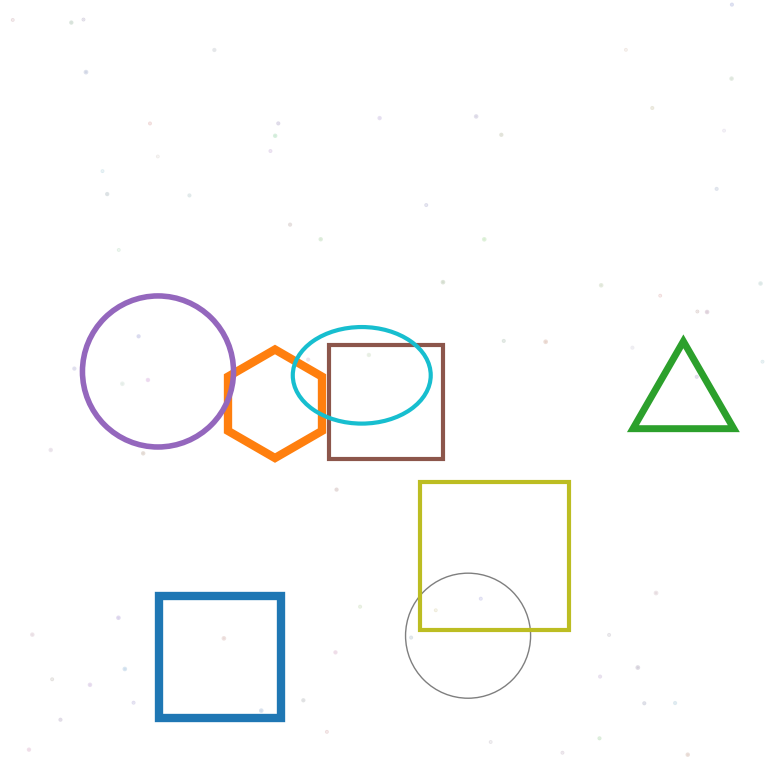[{"shape": "square", "thickness": 3, "radius": 0.4, "center": [0.286, 0.147]}, {"shape": "hexagon", "thickness": 3, "radius": 0.35, "center": [0.357, 0.476]}, {"shape": "triangle", "thickness": 2.5, "radius": 0.38, "center": [0.888, 0.481]}, {"shape": "circle", "thickness": 2, "radius": 0.49, "center": [0.205, 0.518]}, {"shape": "square", "thickness": 1.5, "radius": 0.37, "center": [0.501, 0.478]}, {"shape": "circle", "thickness": 0.5, "radius": 0.41, "center": [0.608, 0.174]}, {"shape": "square", "thickness": 1.5, "radius": 0.48, "center": [0.642, 0.278]}, {"shape": "oval", "thickness": 1.5, "radius": 0.45, "center": [0.47, 0.513]}]